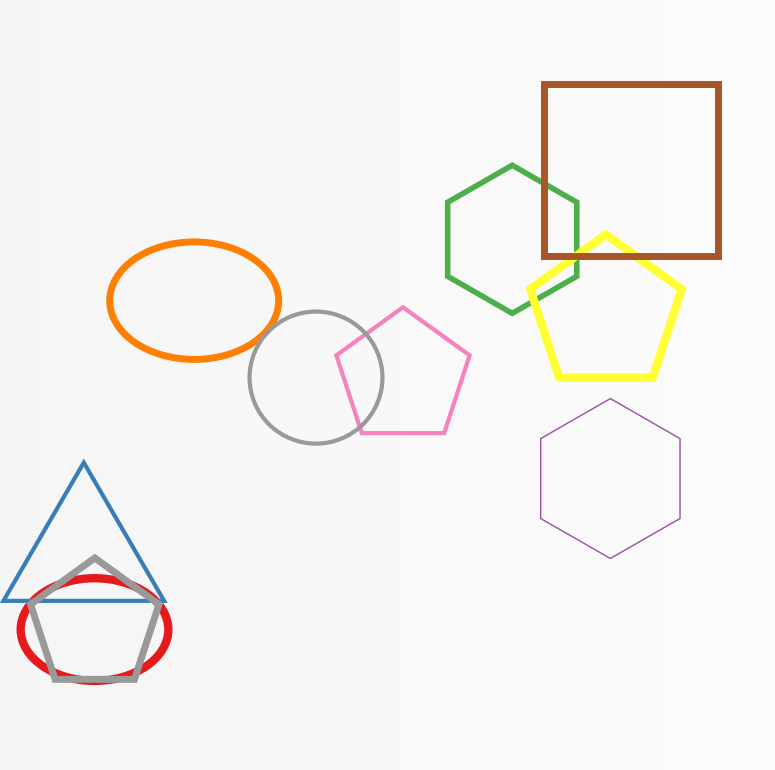[{"shape": "oval", "thickness": 3, "radius": 0.48, "center": [0.122, 0.182]}, {"shape": "triangle", "thickness": 1.5, "radius": 0.6, "center": [0.108, 0.28]}, {"shape": "hexagon", "thickness": 2, "radius": 0.48, "center": [0.661, 0.689]}, {"shape": "hexagon", "thickness": 0.5, "radius": 0.52, "center": [0.788, 0.379]}, {"shape": "oval", "thickness": 2.5, "radius": 0.54, "center": [0.251, 0.61]}, {"shape": "pentagon", "thickness": 3, "radius": 0.51, "center": [0.782, 0.593]}, {"shape": "square", "thickness": 2.5, "radius": 0.56, "center": [0.814, 0.779]}, {"shape": "pentagon", "thickness": 1.5, "radius": 0.45, "center": [0.52, 0.511]}, {"shape": "circle", "thickness": 1.5, "radius": 0.43, "center": [0.408, 0.51]}, {"shape": "pentagon", "thickness": 2.5, "radius": 0.44, "center": [0.122, 0.188]}]